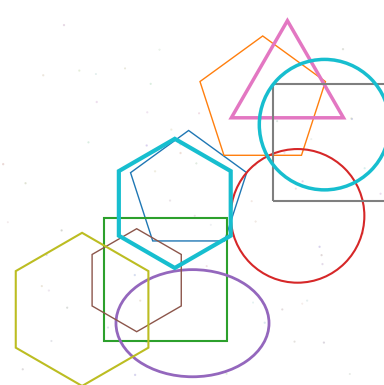[{"shape": "pentagon", "thickness": 1, "radius": 0.79, "center": [0.49, 0.502]}, {"shape": "pentagon", "thickness": 1, "radius": 0.86, "center": [0.682, 0.735]}, {"shape": "square", "thickness": 1.5, "radius": 0.8, "center": [0.43, 0.275]}, {"shape": "circle", "thickness": 1.5, "radius": 0.87, "center": [0.773, 0.439]}, {"shape": "oval", "thickness": 2, "radius": 0.99, "center": [0.5, 0.161]}, {"shape": "hexagon", "thickness": 1, "radius": 0.67, "center": [0.355, 0.272]}, {"shape": "triangle", "thickness": 2.5, "radius": 0.84, "center": [0.747, 0.778]}, {"shape": "square", "thickness": 1.5, "radius": 0.76, "center": [0.86, 0.63]}, {"shape": "hexagon", "thickness": 1.5, "radius": 0.99, "center": [0.213, 0.196]}, {"shape": "circle", "thickness": 2.5, "radius": 0.85, "center": [0.843, 0.676]}, {"shape": "hexagon", "thickness": 3, "radius": 0.84, "center": [0.454, 0.472]}]